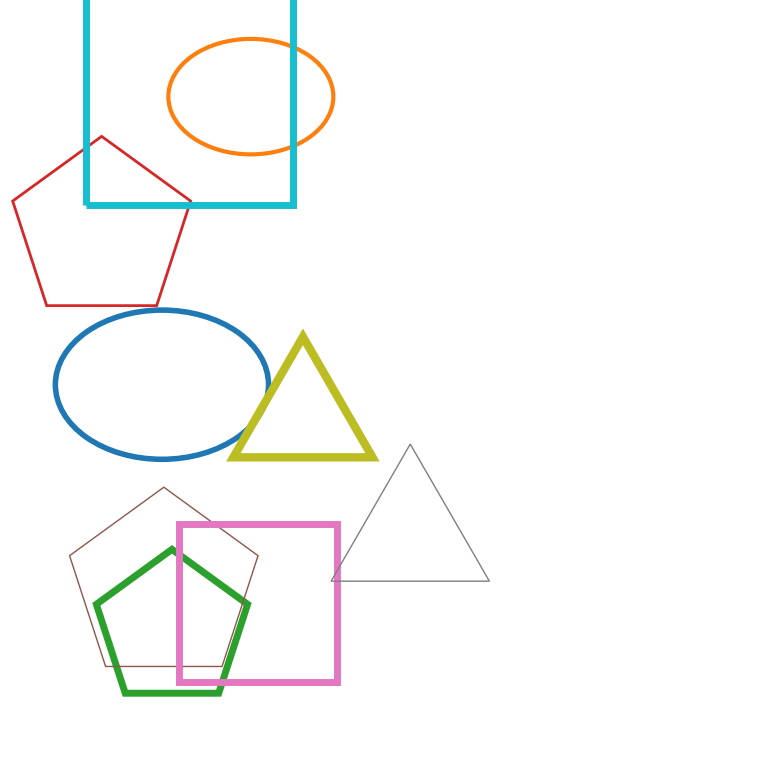[{"shape": "oval", "thickness": 2, "radius": 0.69, "center": [0.21, 0.5]}, {"shape": "oval", "thickness": 1.5, "radius": 0.54, "center": [0.326, 0.875]}, {"shape": "pentagon", "thickness": 2.5, "radius": 0.52, "center": [0.223, 0.183]}, {"shape": "pentagon", "thickness": 1, "radius": 0.61, "center": [0.132, 0.701]}, {"shape": "pentagon", "thickness": 0.5, "radius": 0.64, "center": [0.213, 0.239]}, {"shape": "square", "thickness": 2.5, "radius": 0.51, "center": [0.335, 0.217]}, {"shape": "triangle", "thickness": 0.5, "radius": 0.59, "center": [0.533, 0.305]}, {"shape": "triangle", "thickness": 3, "radius": 0.52, "center": [0.393, 0.458]}, {"shape": "square", "thickness": 2.5, "radius": 0.67, "center": [0.246, 0.869]}]